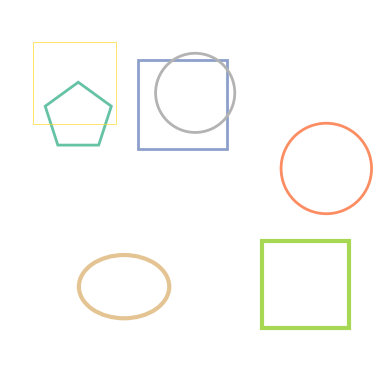[{"shape": "pentagon", "thickness": 2, "radius": 0.45, "center": [0.203, 0.696]}, {"shape": "circle", "thickness": 2, "radius": 0.59, "center": [0.848, 0.562]}, {"shape": "square", "thickness": 2, "radius": 0.58, "center": [0.475, 0.729]}, {"shape": "square", "thickness": 3, "radius": 0.56, "center": [0.795, 0.261]}, {"shape": "square", "thickness": 0.5, "radius": 0.53, "center": [0.194, 0.785]}, {"shape": "oval", "thickness": 3, "radius": 0.59, "center": [0.322, 0.255]}, {"shape": "circle", "thickness": 2, "radius": 0.51, "center": [0.507, 0.759]}]